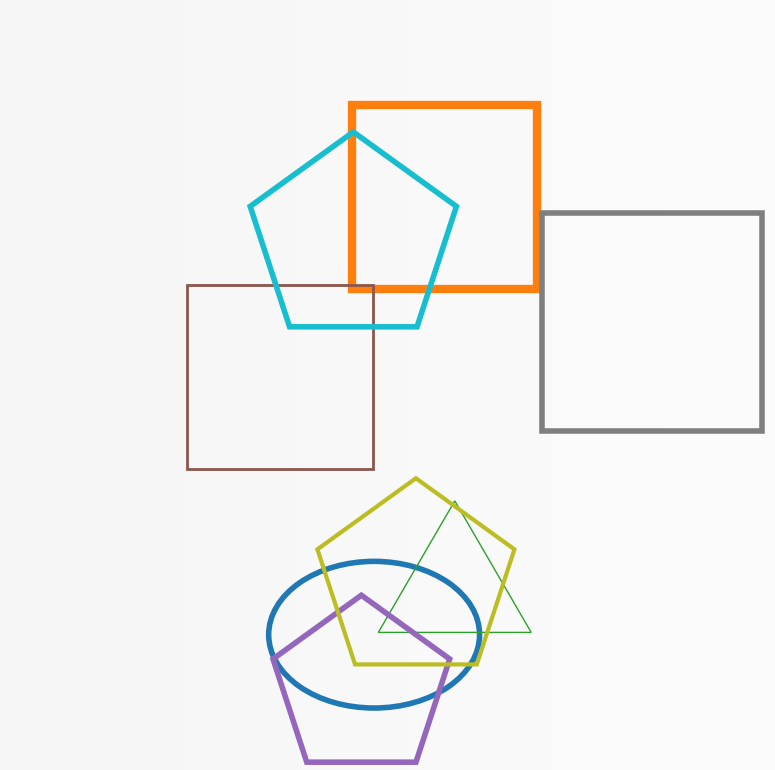[{"shape": "oval", "thickness": 2, "radius": 0.68, "center": [0.483, 0.176]}, {"shape": "square", "thickness": 3, "radius": 0.6, "center": [0.574, 0.744]}, {"shape": "triangle", "thickness": 0.5, "radius": 0.57, "center": [0.587, 0.236]}, {"shape": "pentagon", "thickness": 2, "radius": 0.6, "center": [0.466, 0.107]}, {"shape": "square", "thickness": 1, "radius": 0.6, "center": [0.361, 0.51]}, {"shape": "square", "thickness": 2, "radius": 0.71, "center": [0.841, 0.582]}, {"shape": "pentagon", "thickness": 1.5, "radius": 0.67, "center": [0.537, 0.245]}, {"shape": "pentagon", "thickness": 2, "radius": 0.7, "center": [0.456, 0.689]}]